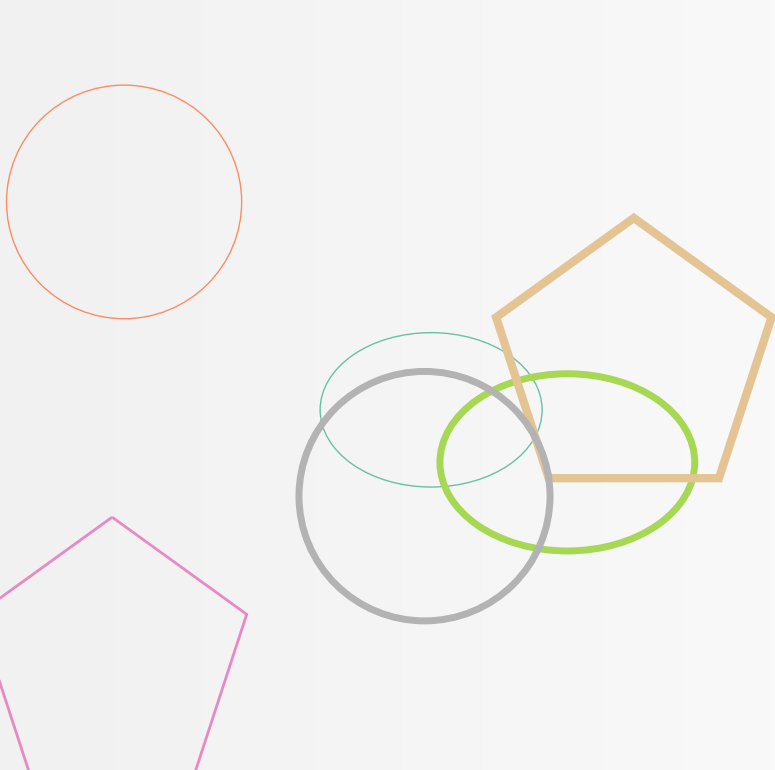[{"shape": "oval", "thickness": 0.5, "radius": 0.72, "center": [0.556, 0.468]}, {"shape": "circle", "thickness": 0.5, "radius": 0.76, "center": [0.16, 0.738]}, {"shape": "pentagon", "thickness": 1, "radius": 0.91, "center": [0.145, 0.146]}, {"shape": "oval", "thickness": 2.5, "radius": 0.82, "center": [0.732, 0.4]}, {"shape": "pentagon", "thickness": 3, "radius": 0.93, "center": [0.818, 0.53]}, {"shape": "circle", "thickness": 2.5, "radius": 0.81, "center": [0.548, 0.356]}]